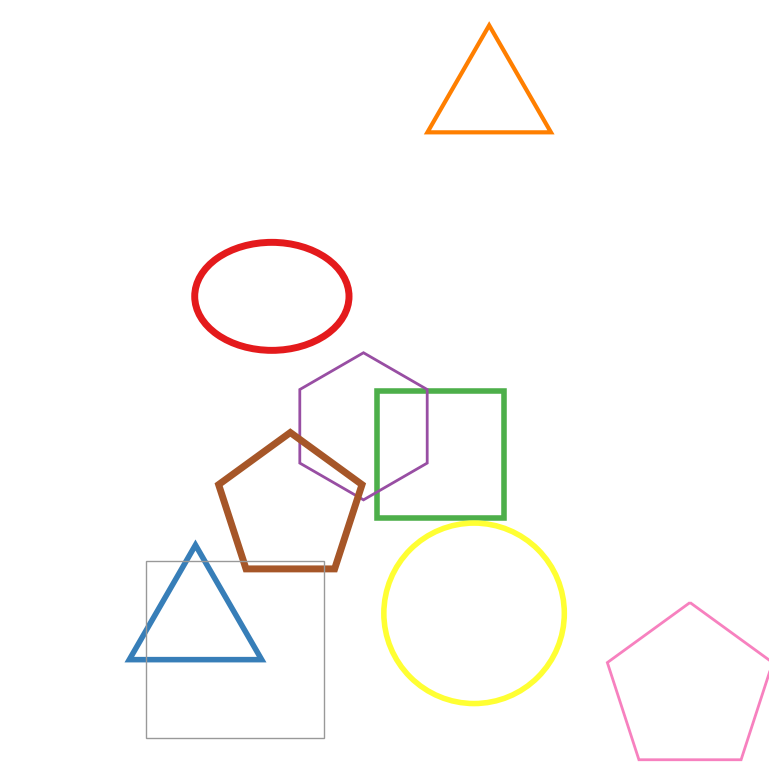[{"shape": "oval", "thickness": 2.5, "radius": 0.5, "center": [0.353, 0.615]}, {"shape": "triangle", "thickness": 2, "radius": 0.5, "center": [0.254, 0.193]}, {"shape": "square", "thickness": 2, "radius": 0.41, "center": [0.572, 0.41]}, {"shape": "hexagon", "thickness": 1, "radius": 0.48, "center": [0.472, 0.446]}, {"shape": "triangle", "thickness": 1.5, "radius": 0.46, "center": [0.635, 0.874]}, {"shape": "circle", "thickness": 2, "radius": 0.59, "center": [0.616, 0.203]}, {"shape": "pentagon", "thickness": 2.5, "radius": 0.49, "center": [0.377, 0.34]}, {"shape": "pentagon", "thickness": 1, "radius": 0.56, "center": [0.896, 0.105]}, {"shape": "square", "thickness": 0.5, "radius": 0.58, "center": [0.305, 0.157]}]